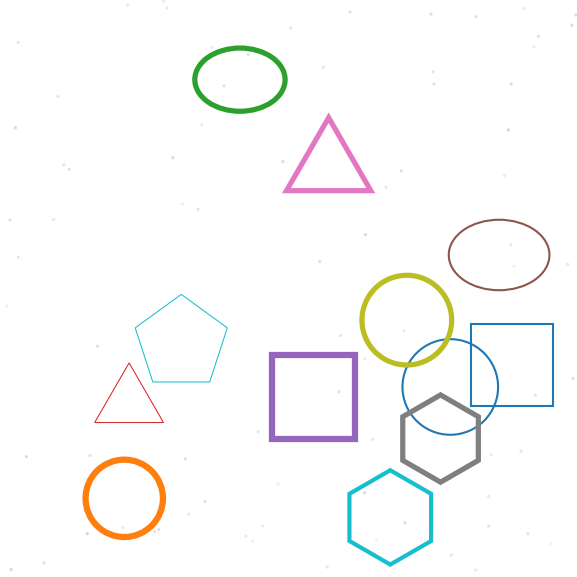[{"shape": "square", "thickness": 1, "radius": 0.36, "center": [0.887, 0.368]}, {"shape": "circle", "thickness": 1, "radius": 0.41, "center": [0.78, 0.329]}, {"shape": "circle", "thickness": 3, "radius": 0.33, "center": [0.215, 0.136]}, {"shape": "oval", "thickness": 2.5, "radius": 0.39, "center": [0.415, 0.861]}, {"shape": "triangle", "thickness": 0.5, "radius": 0.34, "center": [0.224, 0.302]}, {"shape": "square", "thickness": 3, "radius": 0.36, "center": [0.543, 0.312]}, {"shape": "oval", "thickness": 1, "radius": 0.44, "center": [0.864, 0.558]}, {"shape": "triangle", "thickness": 2.5, "radius": 0.42, "center": [0.569, 0.711]}, {"shape": "hexagon", "thickness": 2.5, "radius": 0.38, "center": [0.763, 0.24]}, {"shape": "circle", "thickness": 2.5, "radius": 0.39, "center": [0.704, 0.445]}, {"shape": "hexagon", "thickness": 2, "radius": 0.41, "center": [0.676, 0.103]}, {"shape": "pentagon", "thickness": 0.5, "radius": 0.42, "center": [0.314, 0.406]}]